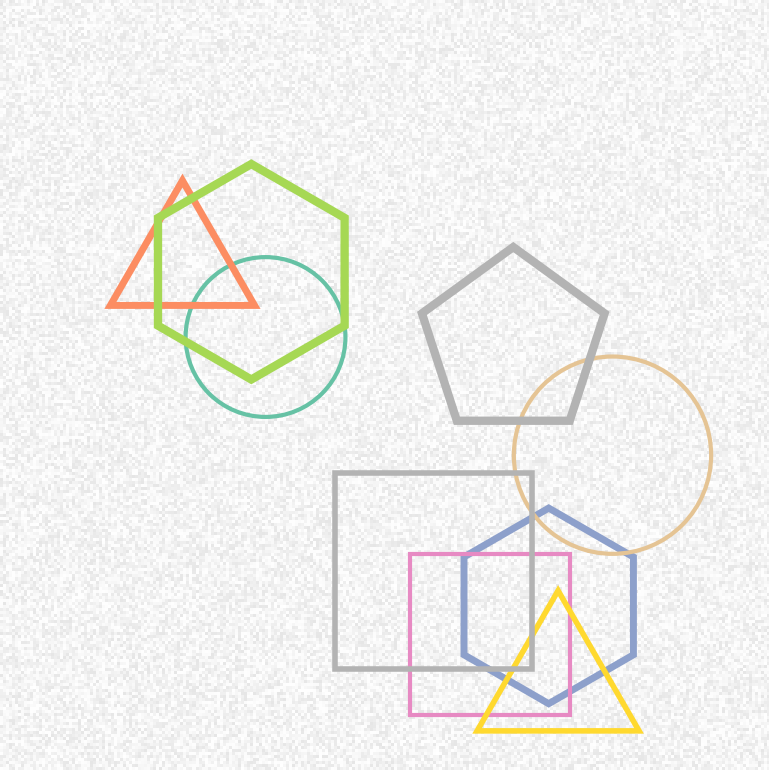[{"shape": "circle", "thickness": 1.5, "radius": 0.52, "center": [0.345, 0.562]}, {"shape": "triangle", "thickness": 2.5, "radius": 0.54, "center": [0.237, 0.657]}, {"shape": "hexagon", "thickness": 2.5, "radius": 0.64, "center": [0.713, 0.213]}, {"shape": "square", "thickness": 1.5, "radius": 0.52, "center": [0.636, 0.176]}, {"shape": "hexagon", "thickness": 3, "radius": 0.7, "center": [0.326, 0.647]}, {"shape": "triangle", "thickness": 2, "radius": 0.61, "center": [0.725, 0.112]}, {"shape": "circle", "thickness": 1.5, "radius": 0.64, "center": [0.795, 0.409]}, {"shape": "square", "thickness": 2, "radius": 0.64, "center": [0.563, 0.259]}, {"shape": "pentagon", "thickness": 3, "radius": 0.62, "center": [0.667, 0.554]}]